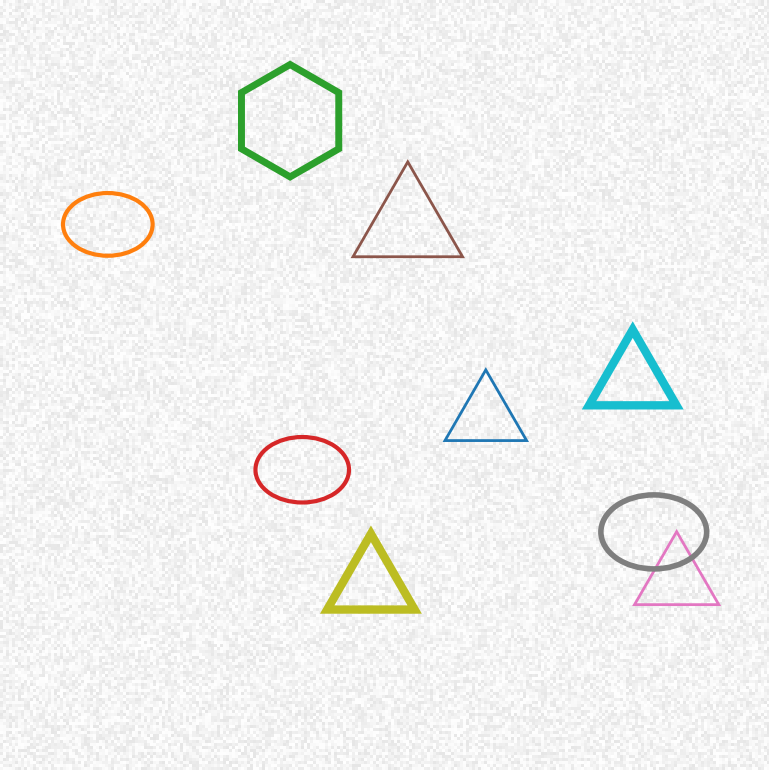[{"shape": "triangle", "thickness": 1, "radius": 0.31, "center": [0.631, 0.458]}, {"shape": "oval", "thickness": 1.5, "radius": 0.29, "center": [0.14, 0.709]}, {"shape": "hexagon", "thickness": 2.5, "radius": 0.36, "center": [0.377, 0.843]}, {"shape": "oval", "thickness": 1.5, "radius": 0.3, "center": [0.393, 0.39]}, {"shape": "triangle", "thickness": 1, "radius": 0.41, "center": [0.53, 0.708]}, {"shape": "triangle", "thickness": 1, "radius": 0.32, "center": [0.879, 0.246]}, {"shape": "oval", "thickness": 2, "radius": 0.34, "center": [0.849, 0.309]}, {"shape": "triangle", "thickness": 3, "radius": 0.33, "center": [0.482, 0.241]}, {"shape": "triangle", "thickness": 3, "radius": 0.33, "center": [0.822, 0.506]}]